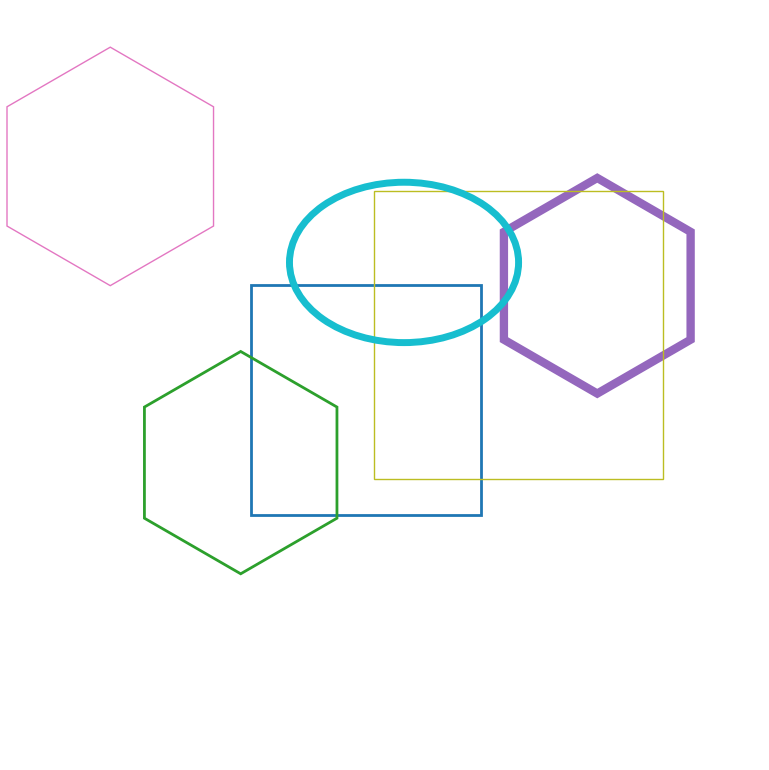[{"shape": "square", "thickness": 1, "radius": 0.75, "center": [0.476, 0.48]}, {"shape": "hexagon", "thickness": 1, "radius": 0.72, "center": [0.313, 0.399]}, {"shape": "hexagon", "thickness": 3, "radius": 0.7, "center": [0.776, 0.629]}, {"shape": "hexagon", "thickness": 0.5, "radius": 0.77, "center": [0.143, 0.784]}, {"shape": "square", "thickness": 0.5, "radius": 0.94, "center": [0.673, 0.565]}, {"shape": "oval", "thickness": 2.5, "radius": 0.74, "center": [0.525, 0.659]}]